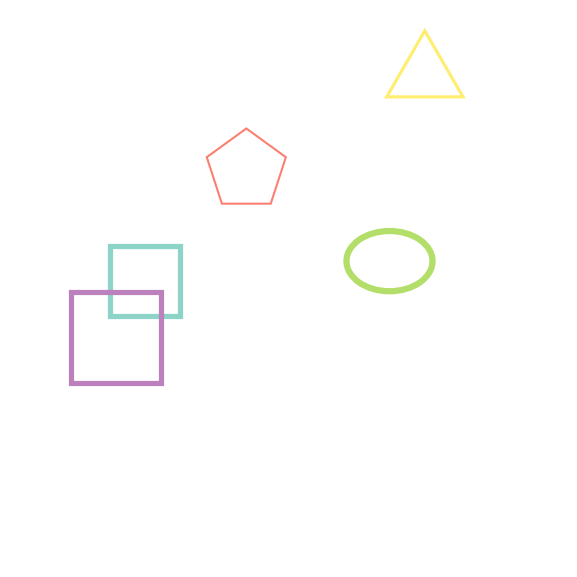[{"shape": "square", "thickness": 2.5, "radius": 0.3, "center": [0.251, 0.513]}, {"shape": "pentagon", "thickness": 1, "radius": 0.36, "center": [0.427, 0.705]}, {"shape": "oval", "thickness": 3, "radius": 0.37, "center": [0.674, 0.547]}, {"shape": "square", "thickness": 2.5, "radius": 0.39, "center": [0.201, 0.415]}, {"shape": "triangle", "thickness": 1.5, "radius": 0.38, "center": [0.736, 0.87]}]